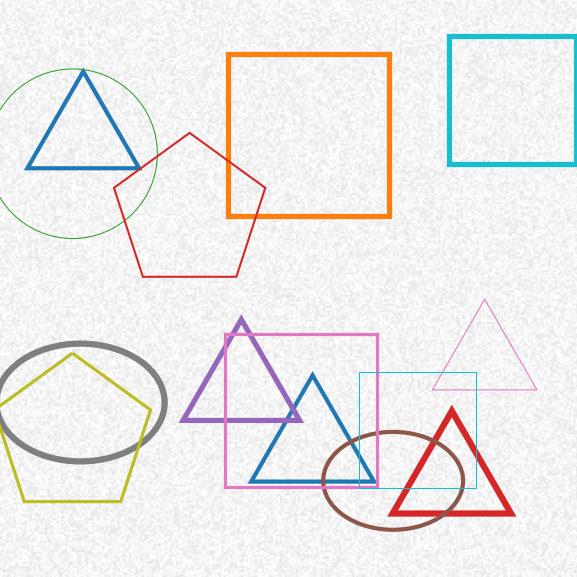[{"shape": "triangle", "thickness": 2, "radius": 0.56, "center": [0.144, 0.764]}, {"shape": "triangle", "thickness": 2, "radius": 0.61, "center": [0.541, 0.227]}, {"shape": "square", "thickness": 2.5, "radius": 0.7, "center": [0.534, 0.765]}, {"shape": "circle", "thickness": 0.5, "radius": 0.73, "center": [0.126, 0.733]}, {"shape": "triangle", "thickness": 3, "radius": 0.59, "center": [0.782, 0.169]}, {"shape": "pentagon", "thickness": 1, "radius": 0.69, "center": [0.328, 0.631]}, {"shape": "triangle", "thickness": 2.5, "radius": 0.58, "center": [0.418, 0.329]}, {"shape": "oval", "thickness": 2, "radius": 0.61, "center": [0.681, 0.167]}, {"shape": "triangle", "thickness": 0.5, "radius": 0.52, "center": [0.839, 0.376]}, {"shape": "square", "thickness": 1.5, "radius": 0.66, "center": [0.521, 0.288]}, {"shape": "oval", "thickness": 3, "radius": 0.73, "center": [0.139, 0.302]}, {"shape": "pentagon", "thickness": 1.5, "radius": 0.71, "center": [0.126, 0.245]}, {"shape": "square", "thickness": 0.5, "radius": 0.51, "center": [0.722, 0.255]}, {"shape": "square", "thickness": 2.5, "radius": 0.55, "center": [0.888, 0.826]}]